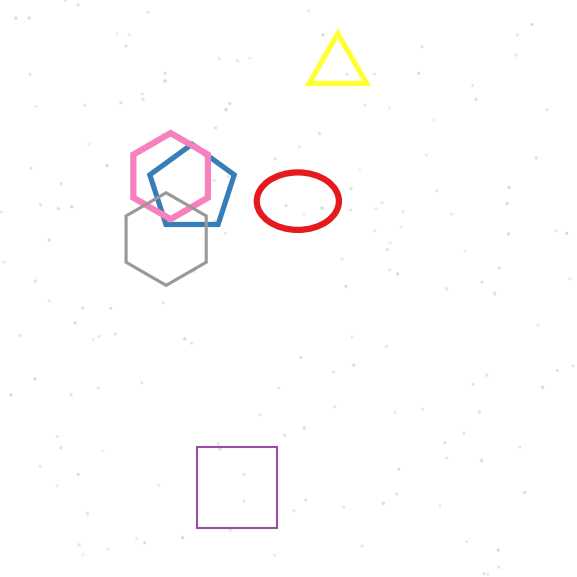[{"shape": "oval", "thickness": 3, "radius": 0.36, "center": [0.516, 0.651]}, {"shape": "pentagon", "thickness": 2.5, "radius": 0.38, "center": [0.333, 0.673]}, {"shape": "square", "thickness": 1, "radius": 0.35, "center": [0.41, 0.154]}, {"shape": "triangle", "thickness": 2.5, "radius": 0.29, "center": [0.585, 0.883]}, {"shape": "hexagon", "thickness": 3, "radius": 0.37, "center": [0.295, 0.694]}, {"shape": "hexagon", "thickness": 1.5, "radius": 0.4, "center": [0.288, 0.585]}]